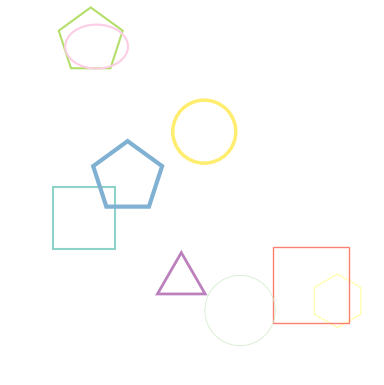[{"shape": "square", "thickness": 1.5, "radius": 0.4, "center": [0.219, 0.434]}, {"shape": "hexagon", "thickness": 1, "radius": 0.35, "center": [0.877, 0.219]}, {"shape": "square", "thickness": 1, "radius": 0.49, "center": [0.808, 0.259]}, {"shape": "pentagon", "thickness": 3, "radius": 0.47, "center": [0.332, 0.539]}, {"shape": "pentagon", "thickness": 1.5, "radius": 0.44, "center": [0.236, 0.893]}, {"shape": "oval", "thickness": 1.5, "radius": 0.41, "center": [0.251, 0.879]}, {"shape": "triangle", "thickness": 2, "radius": 0.36, "center": [0.471, 0.272]}, {"shape": "circle", "thickness": 0.5, "radius": 0.46, "center": [0.624, 0.194]}, {"shape": "circle", "thickness": 2.5, "radius": 0.41, "center": [0.531, 0.658]}]